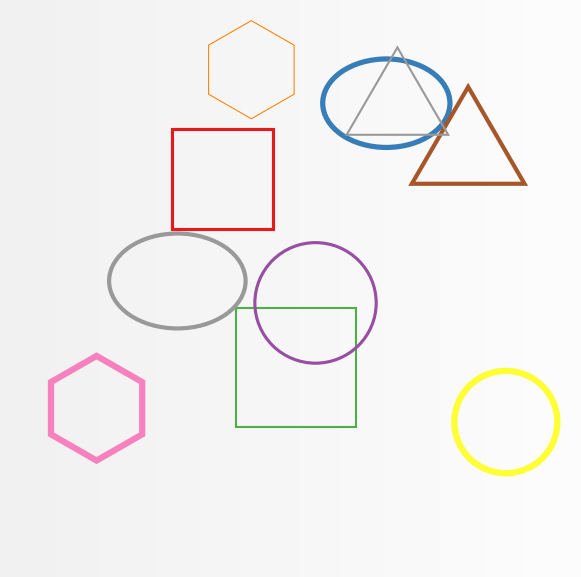[{"shape": "square", "thickness": 1.5, "radius": 0.43, "center": [0.383, 0.69]}, {"shape": "oval", "thickness": 2.5, "radius": 0.55, "center": [0.665, 0.82]}, {"shape": "square", "thickness": 1, "radius": 0.51, "center": [0.51, 0.363]}, {"shape": "circle", "thickness": 1.5, "radius": 0.52, "center": [0.543, 0.475]}, {"shape": "hexagon", "thickness": 0.5, "radius": 0.42, "center": [0.432, 0.878]}, {"shape": "circle", "thickness": 3, "radius": 0.44, "center": [0.87, 0.268]}, {"shape": "triangle", "thickness": 2, "radius": 0.56, "center": [0.805, 0.737]}, {"shape": "hexagon", "thickness": 3, "radius": 0.45, "center": [0.166, 0.292]}, {"shape": "oval", "thickness": 2, "radius": 0.59, "center": [0.305, 0.513]}, {"shape": "triangle", "thickness": 1, "radius": 0.5, "center": [0.684, 0.816]}]